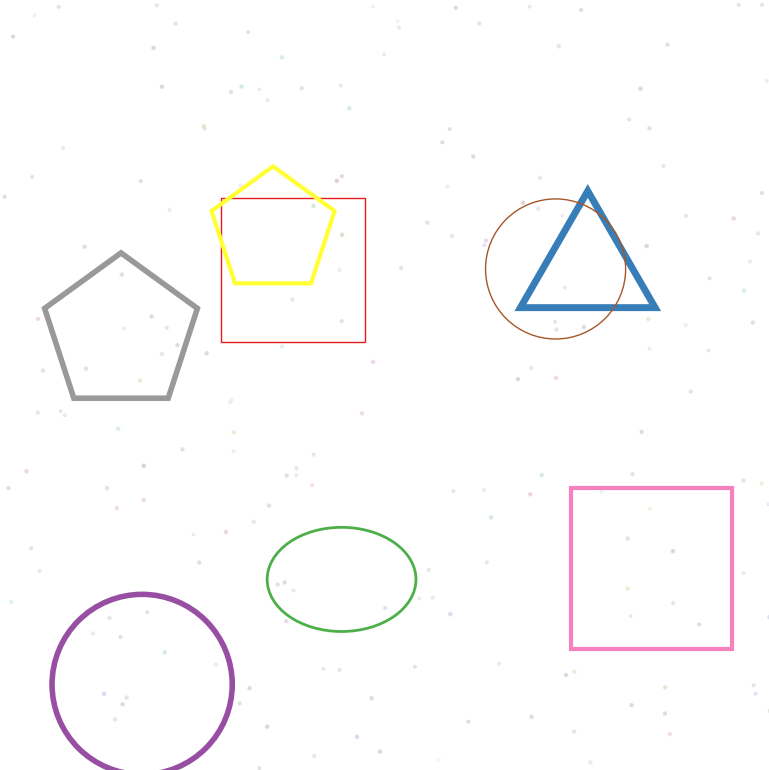[{"shape": "square", "thickness": 0.5, "radius": 0.47, "center": [0.381, 0.649]}, {"shape": "triangle", "thickness": 2.5, "radius": 0.5, "center": [0.763, 0.651]}, {"shape": "oval", "thickness": 1, "radius": 0.48, "center": [0.444, 0.248]}, {"shape": "circle", "thickness": 2, "radius": 0.59, "center": [0.185, 0.111]}, {"shape": "pentagon", "thickness": 1.5, "radius": 0.42, "center": [0.355, 0.7]}, {"shape": "circle", "thickness": 0.5, "radius": 0.45, "center": [0.722, 0.651]}, {"shape": "square", "thickness": 1.5, "radius": 0.52, "center": [0.846, 0.262]}, {"shape": "pentagon", "thickness": 2, "radius": 0.52, "center": [0.157, 0.567]}]